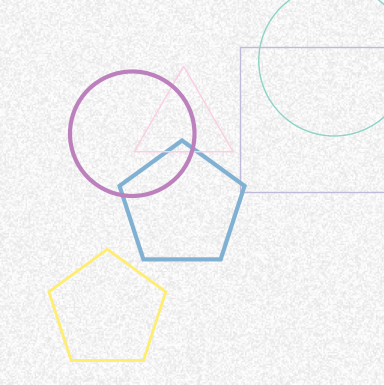[{"shape": "circle", "thickness": 1, "radius": 0.98, "center": [0.868, 0.842]}, {"shape": "square", "thickness": 1, "radius": 0.94, "center": [0.812, 0.69]}, {"shape": "pentagon", "thickness": 3, "radius": 0.85, "center": [0.473, 0.464]}, {"shape": "triangle", "thickness": 1, "radius": 0.74, "center": [0.477, 0.68]}, {"shape": "circle", "thickness": 3, "radius": 0.81, "center": [0.344, 0.653]}, {"shape": "pentagon", "thickness": 2, "radius": 0.8, "center": [0.279, 0.193]}]